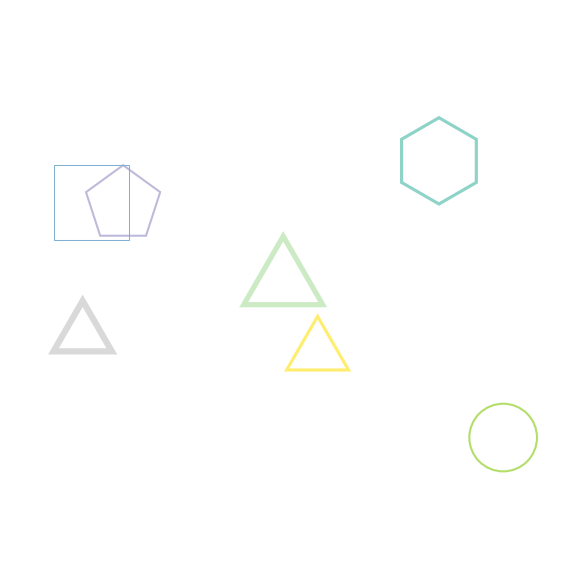[{"shape": "hexagon", "thickness": 1.5, "radius": 0.37, "center": [0.76, 0.721]}, {"shape": "pentagon", "thickness": 1, "radius": 0.34, "center": [0.213, 0.646]}, {"shape": "square", "thickness": 0.5, "radius": 0.32, "center": [0.158, 0.649]}, {"shape": "circle", "thickness": 1, "radius": 0.29, "center": [0.871, 0.241]}, {"shape": "triangle", "thickness": 3, "radius": 0.29, "center": [0.143, 0.42]}, {"shape": "triangle", "thickness": 2.5, "radius": 0.39, "center": [0.49, 0.511]}, {"shape": "triangle", "thickness": 1.5, "radius": 0.31, "center": [0.55, 0.389]}]